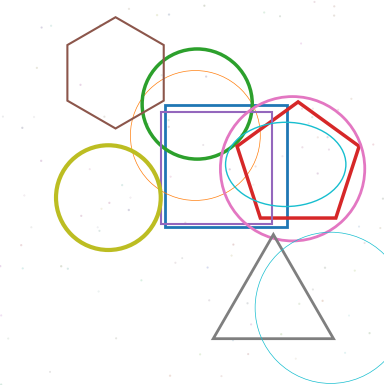[{"shape": "square", "thickness": 2, "radius": 0.79, "center": [0.586, 0.569]}, {"shape": "circle", "thickness": 0.5, "radius": 0.84, "center": [0.507, 0.648]}, {"shape": "circle", "thickness": 2.5, "radius": 0.72, "center": [0.512, 0.73]}, {"shape": "pentagon", "thickness": 2.5, "radius": 0.83, "center": [0.774, 0.569]}, {"shape": "square", "thickness": 1.5, "radius": 0.73, "center": [0.562, 0.563]}, {"shape": "hexagon", "thickness": 1.5, "radius": 0.72, "center": [0.3, 0.811]}, {"shape": "circle", "thickness": 2, "radius": 0.94, "center": [0.76, 0.562]}, {"shape": "triangle", "thickness": 2, "radius": 0.9, "center": [0.71, 0.21]}, {"shape": "circle", "thickness": 3, "radius": 0.68, "center": [0.281, 0.487]}, {"shape": "oval", "thickness": 1, "radius": 0.78, "center": [0.742, 0.573]}, {"shape": "circle", "thickness": 0.5, "radius": 0.98, "center": [0.859, 0.2]}]